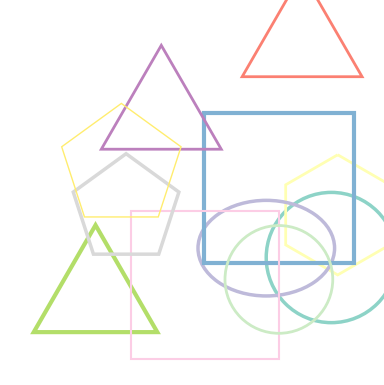[{"shape": "circle", "thickness": 2.5, "radius": 0.85, "center": [0.861, 0.331]}, {"shape": "hexagon", "thickness": 2, "radius": 0.78, "center": [0.877, 0.442]}, {"shape": "oval", "thickness": 2.5, "radius": 0.89, "center": [0.692, 0.355]}, {"shape": "triangle", "thickness": 2, "radius": 0.9, "center": [0.785, 0.891]}, {"shape": "square", "thickness": 3, "radius": 0.97, "center": [0.725, 0.511]}, {"shape": "triangle", "thickness": 3, "radius": 0.93, "center": [0.248, 0.23]}, {"shape": "square", "thickness": 1.5, "radius": 0.96, "center": [0.533, 0.259]}, {"shape": "pentagon", "thickness": 2.5, "radius": 0.72, "center": [0.327, 0.457]}, {"shape": "triangle", "thickness": 2, "radius": 0.9, "center": [0.419, 0.702]}, {"shape": "circle", "thickness": 2, "radius": 0.7, "center": [0.724, 0.274]}, {"shape": "pentagon", "thickness": 1, "radius": 0.81, "center": [0.315, 0.568]}]